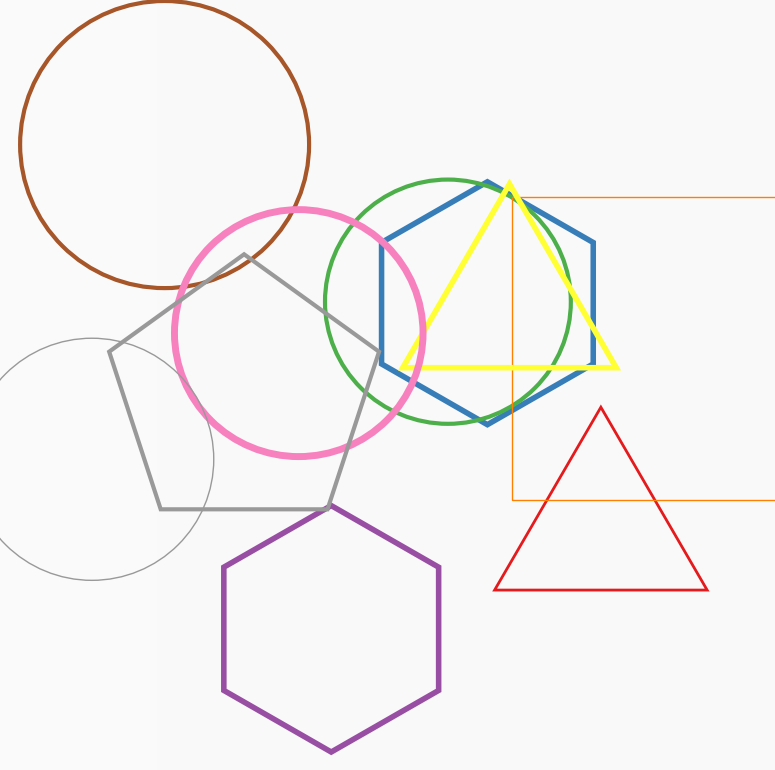[{"shape": "triangle", "thickness": 1, "radius": 0.79, "center": [0.775, 0.313]}, {"shape": "hexagon", "thickness": 2, "radius": 0.79, "center": [0.629, 0.606]}, {"shape": "circle", "thickness": 1.5, "radius": 0.79, "center": [0.578, 0.608]}, {"shape": "hexagon", "thickness": 2, "radius": 0.8, "center": [0.427, 0.183]}, {"shape": "square", "thickness": 0.5, "radius": 0.98, "center": [0.857, 0.547]}, {"shape": "triangle", "thickness": 2, "radius": 0.8, "center": [0.657, 0.602]}, {"shape": "circle", "thickness": 1.5, "radius": 0.93, "center": [0.212, 0.812]}, {"shape": "circle", "thickness": 2.5, "radius": 0.8, "center": [0.385, 0.567]}, {"shape": "circle", "thickness": 0.5, "radius": 0.79, "center": [0.119, 0.404]}, {"shape": "pentagon", "thickness": 1.5, "radius": 0.92, "center": [0.315, 0.487]}]